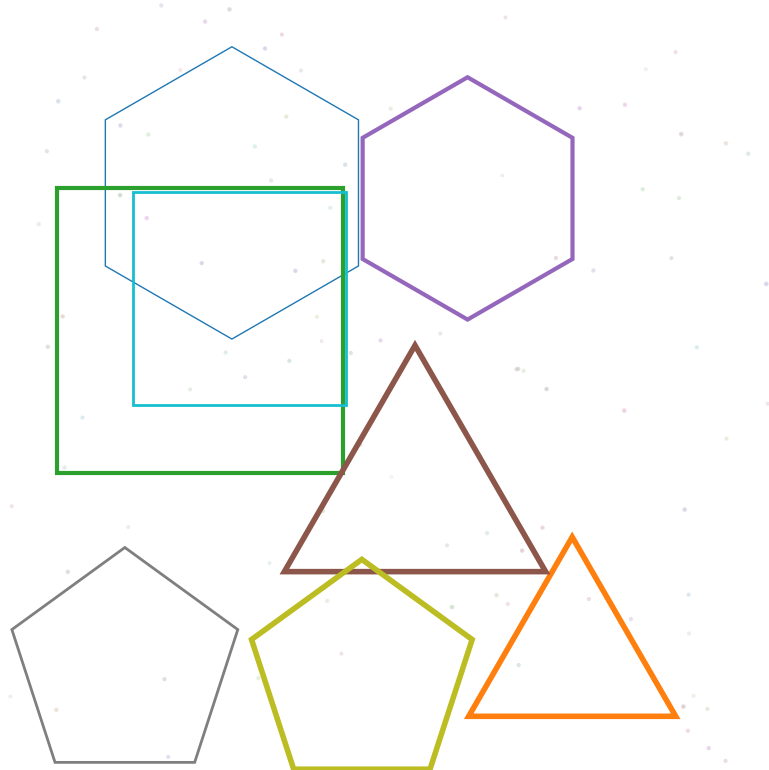[{"shape": "hexagon", "thickness": 0.5, "radius": 0.95, "center": [0.301, 0.749]}, {"shape": "triangle", "thickness": 2, "radius": 0.78, "center": [0.743, 0.147]}, {"shape": "square", "thickness": 1.5, "radius": 0.93, "center": [0.26, 0.571]}, {"shape": "hexagon", "thickness": 1.5, "radius": 0.79, "center": [0.607, 0.742]}, {"shape": "triangle", "thickness": 2, "radius": 0.98, "center": [0.539, 0.356]}, {"shape": "pentagon", "thickness": 1, "radius": 0.77, "center": [0.162, 0.135]}, {"shape": "pentagon", "thickness": 2, "radius": 0.75, "center": [0.47, 0.123]}, {"shape": "square", "thickness": 1, "radius": 0.69, "center": [0.311, 0.613]}]